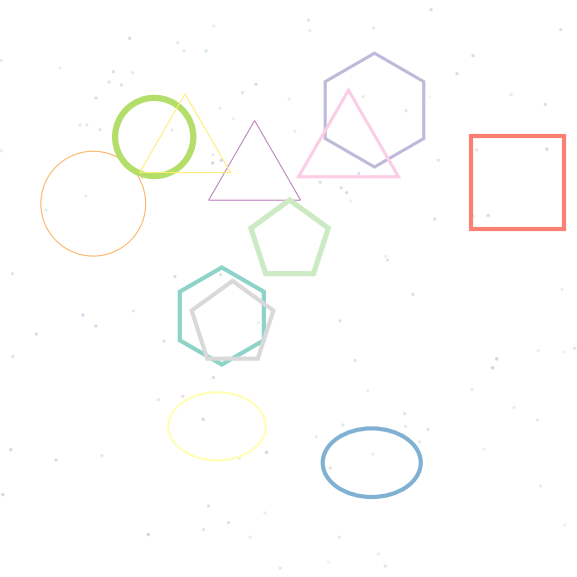[{"shape": "hexagon", "thickness": 2, "radius": 0.42, "center": [0.384, 0.452]}, {"shape": "oval", "thickness": 1, "radius": 0.42, "center": [0.376, 0.261]}, {"shape": "hexagon", "thickness": 1.5, "radius": 0.49, "center": [0.648, 0.808]}, {"shape": "square", "thickness": 2, "radius": 0.4, "center": [0.896, 0.683]}, {"shape": "oval", "thickness": 2, "radius": 0.42, "center": [0.644, 0.198]}, {"shape": "circle", "thickness": 0.5, "radius": 0.45, "center": [0.161, 0.646]}, {"shape": "circle", "thickness": 3, "radius": 0.34, "center": [0.267, 0.762]}, {"shape": "triangle", "thickness": 1.5, "radius": 0.5, "center": [0.603, 0.743]}, {"shape": "pentagon", "thickness": 2, "radius": 0.37, "center": [0.403, 0.438]}, {"shape": "triangle", "thickness": 0.5, "radius": 0.46, "center": [0.441, 0.698]}, {"shape": "pentagon", "thickness": 2.5, "radius": 0.35, "center": [0.502, 0.582]}, {"shape": "triangle", "thickness": 0.5, "radius": 0.45, "center": [0.32, 0.746]}]